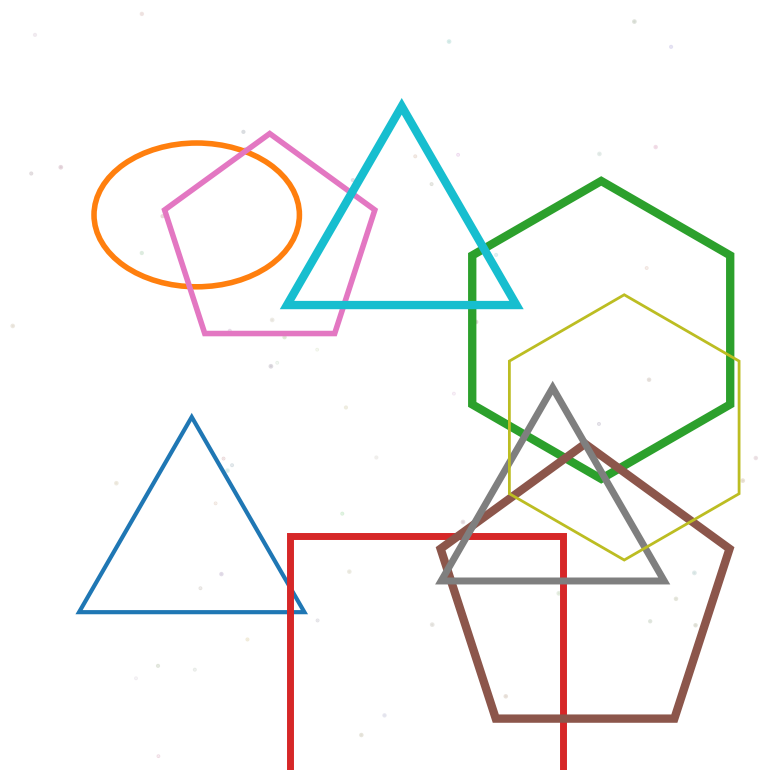[{"shape": "triangle", "thickness": 1.5, "radius": 0.84, "center": [0.249, 0.289]}, {"shape": "oval", "thickness": 2, "radius": 0.67, "center": [0.255, 0.721]}, {"shape": "hexagon", "thickness": 3, "radius": 0.97, "center": [0.781, 0.572]}, {"shape": "square", "thickness": 2.5, "radius": 0.89, "center": [0.554, 0.127]}, {"shape": "pentagon", "thickness": 3, "radius": 0.99, "center": [0.76, 0.226]}, {"shape": "pentagon", "thickness": 2, "radius": 0.72, "center": [0.35, 0.683]}, {"shape": "triangle", "thickness": 2.5, "radius": 0.84, "center": [0.718, 0.329]}, {"shape": "hexagon", "thickness": 1, "radius": 0.86, "center": [0.811, 0.445]}, {"shape": "triangle", "thickness": 3, "radius": 0.86, "center": [0.522, 0.69]}]